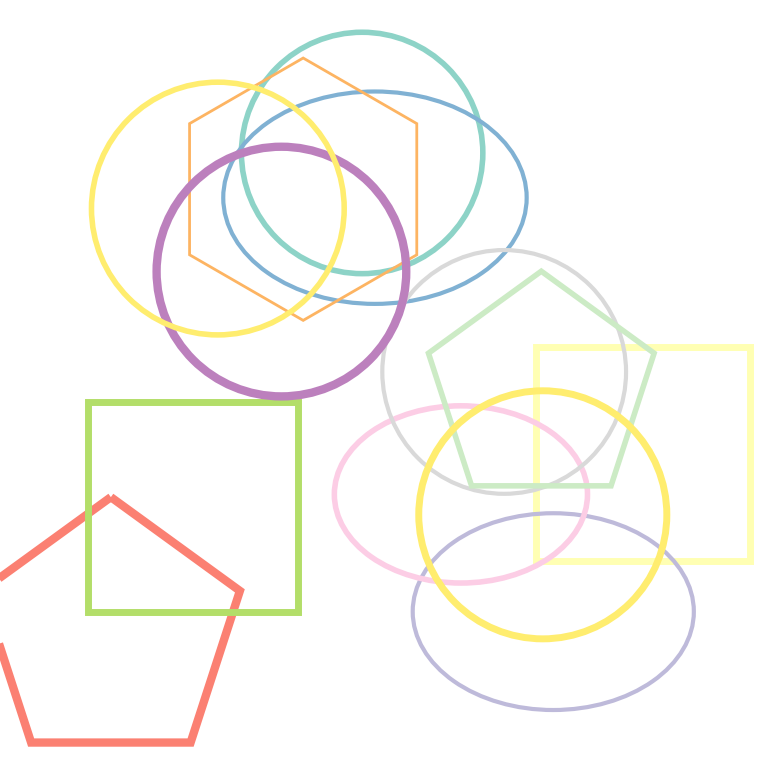[{"shape": "circle", "thickness": 2, "radius": 0.78, "center": [0.47, 0.801]}, {"shape": "square", "thickness": 2.5, "radius": 0.69, "center": [0.835, 0.41]}, {"shape": "oval", "thickness": 1.5, "radius": 0.91, "center": [0.719, 0.206]}, {"shape": "pentagon", "thickness": 3, "radius": 0.88, "center": [0.144, 0.178]}, {"shape": "oval", "thickness": 1.5, "radius": 0.99, "center": [0.487, 0.743]}, {"shape": "hexagon", "thickness": 1, "radius": 0.85, "center": [0.394, 0.754]}, {"shape": "square", "thickness": 2.5, "radius": 0.68, "center": [0.25, 0.342]}, {"shape": "oval", "thickness": 2, "radius": 0.82, "center": [0.599, 0.358]}, {"shape": "circle", "thickness": 1.5, "radius": 0.79, "center": [0.655, 0.517]}, {"shape": "circle", "thickness": 3, "radius": 0.81, "center": [0.365, 0.647]}, {"shape": "pentagon", "thickness": 2, "radius": 0.77, "center": [0.703, 0.494]}, {"shape": "circle", "thickness": 2.5, "radius": 0.81, "center": [0.705, 0.331]}, {"shape": "circle", "thickness": 2, "radius": 0.82, "center": [0.283, 0.729]}]